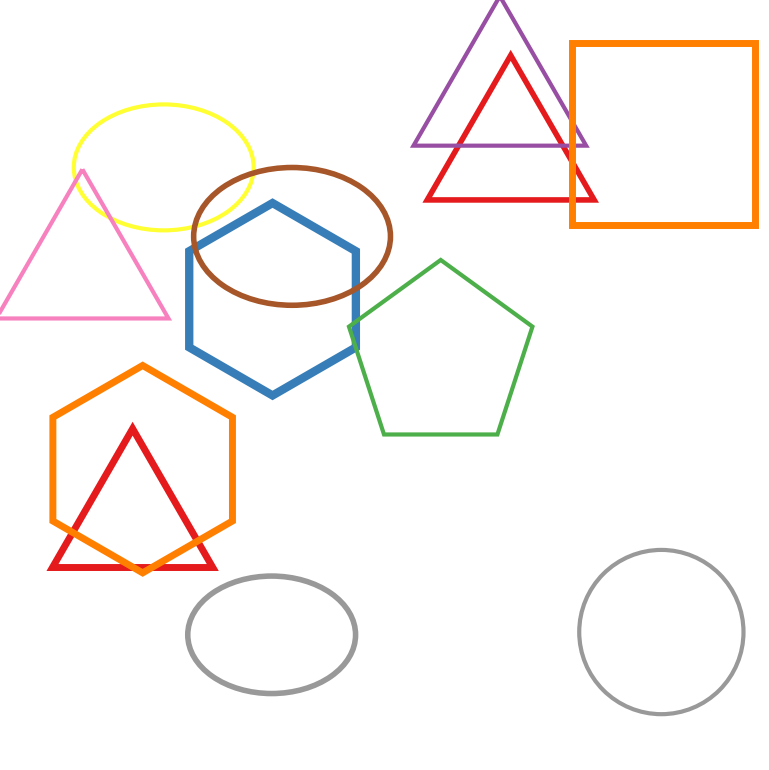[{"shape": "triangle", "thickness": 2.5, "radius": 0.6, "center": [0.172, 0.323]}, {"shape": "triangle", "thickness": 2, "radius": 0.63, "center": [0.663, 0.803]}, {"shape": "hexagon", "thickness": 3, "radius": 0.62, "center": [0.354, 0.611]}, {"shape": "pentagon", "thickness": 1.5, "radius": 0.63, "center": [0.572, 0.537]}, {"shape": "triangle", "thickness": 1.5, "radius": 0.65, "center": [0.649, 0.876]}, {"shape": "square", "thickness": 2.5, "radius": 0.59, "center": [0.861, 0.826]}, {"shape": "hexagon", "thickness": 2.5, "radius": 0.67, "center": [0.185, 0.391]}, {"shape": "oval", "thickness": 1.5, "radius": 0.58, "center": [0.213, 0.783]}, {"shape": "oval", "thickness": 2, "radius": 0.64, "center": [0.379, 0.693]}, {"shape": "triangle", "thickness": 1.5, "radius": 0.65, "center": [0.107, 0.651]}, {"shape": "oval", "thickness": 2, "radius": 0.54, "center": [0.353, 0.176]}, {"shape": "circle", "thickness": 1.5, "radius": 0.53, "center": [0.859, 0.179]}]